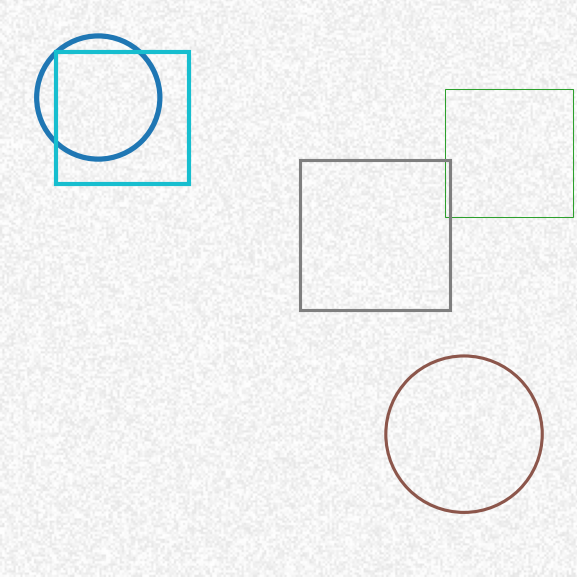[{"shape": "circle", "thickness": 2.5, "radius": 0.53, "center": [0.17, 0.83]}, {"shape": "square", "thickness": 0.5, "radius": 0.56, "center": [0.881, 0.734]}, {"shape": "circle", "thickness": 1.5, "radius": 0.68, "center": [0.804, 0.247]}, {"shape": "square", "thickness": 1.5, "radius": 0.65, "center": [0.65, 0.592]}, {"shape": "square", "thickness": 2, "radius": 0.57, "center": [0.212, 0.794]}]